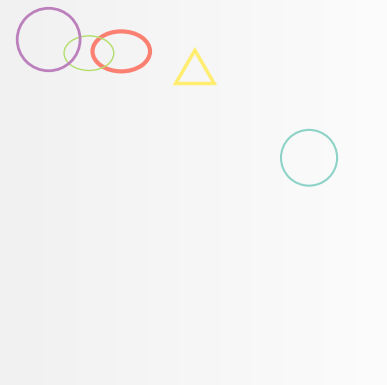[{"shape": "circle", "thickness": 1.5, "radius": 0.36, "center": [0.798, 0.59]}, {"shape": "oval", "thickness": 3, "radius": 0.37, "center": [0.313, 0.867]}, {"shape": "oval", "thickness": 1, "radius": 0.32, "center": [0.229, 0.862]}, {"shape": "circle", "thickness": 2, "radius": 0.41, "center": [0.126, 0.897]}, {"shape": "triangle", "thickness": 2.5, "radius": 0.29, "center": [0.503, 0.812]}]